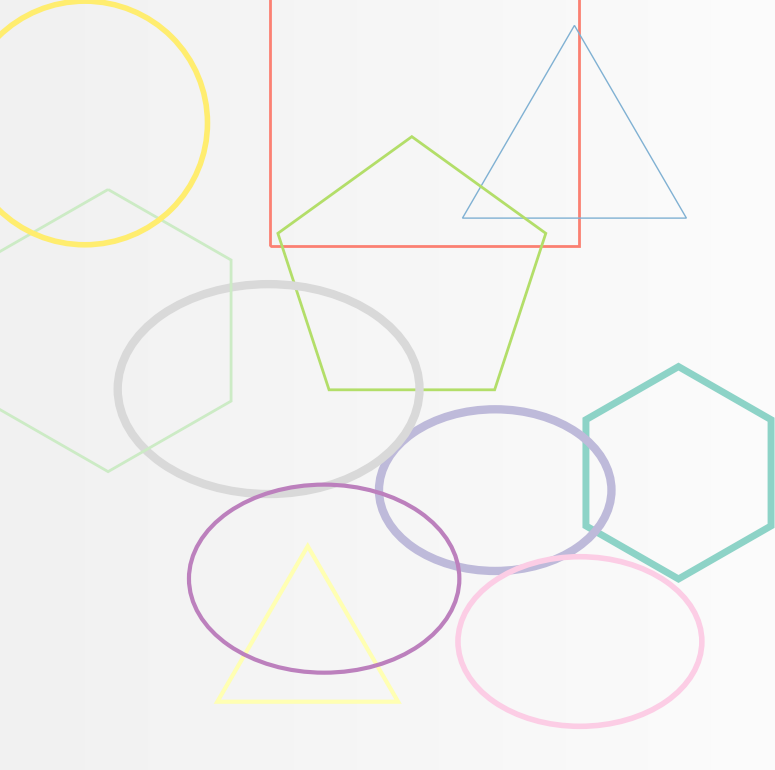[{"shape": "hexagon", "thickness": 2.5, "radius": 0.69, "center": [0.875, 0.386]}, {"shape": "triangle", "thickness": 1.5, "radius": 0.67, "center": [0.397, 0.156]}, {"shape": "oval", "thickness": 3, "radius": 0.75, "center": [0.639, 0.363]}, {"shape": "square", "thickness": 1, "radius": 1.0, "center": [0.548, 0.88]}, {"shape": "triangle", "thickness": 0.5, "radius": 0.83, "center": [0.741, 0.8]}, {"shape": "pentagon", "thickness": 1, "radius": 0.91, "center": [0.531, 0.641]}, {"shape": "oval", "thickness": 2, "radius": 0.79, "center": [0.748, 0.167]}, {"shape": "oval", "thickness": 3, "radius": 0.97, "center": [0.347, 0.495]}, {"shape": "oval", "thickness": 1.5, "radius": 0.87, "center": [0.418, 0.249]}, {"shape": "hexagon", "thickness": 1, "radius": 0.92, "center": [0.139, 0.571]}, {"shape": "circle", "thickness": 2, "radius": 0.79, "center": [0.11, 0.84]}]